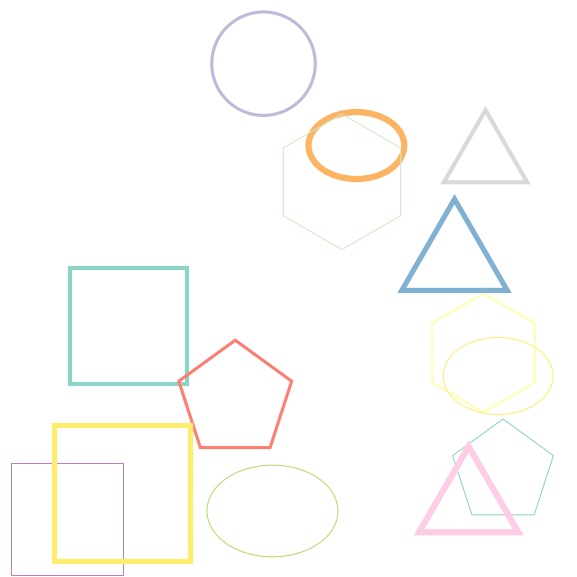[{"shape": "square", "thickness": 2, "radius": 0.5, "center": [0.222, 0.434]}, {"shape": "pentagon", "thickness": 0.5, "radius": 0.46, "center": [0.871, 0.182]}, {"shape": "hexagon", "thickness": 1, "radius": 0.51, "center": [0.837, 0.388]}, {"shape": "circle", "thickness": 1.5, "radius": 0.45, "center": [0.456, 0.889]}, {"shape": "pentagon", "thickness": 1.5, "radius": 0.51, "center": [0.407, 0.307]}, {"shape": "triangle", "thickness": 2.5, "radius": 0.53, "center": [0.787, 0.549]}, {"shape": "oval", "thickness": 3, "radius": 0.41, "center": [0.617, 0.747]}, {"shape": "oval", "thickness": 0.5, "radius": 0.57, "center": [0.472, 0.114]}, {"shape": "triangle", "thickness": 3, "radius": 0.5, "center": [0.811, 0.127]}, {"shape": "triangle", "thickness": 2, "radius": 0.42, "center": [0.841, 0.725]}, {"shape": "square", "thickness": 0.5, "radius": 0.49, "center": [0.116, 0.1]}, {"shape": "hexagon", "thickness": 0.5, "radius": 0.59, "center": [0.592, 0.684]}, {"shape": "oval", "thickness": 0.5, "radius": 0.48, "center": [0.863, 0.348]}, {"shape": "square", "thickness": 2.5, "radius": 0.59, "center": [0.211, 0.145]}]